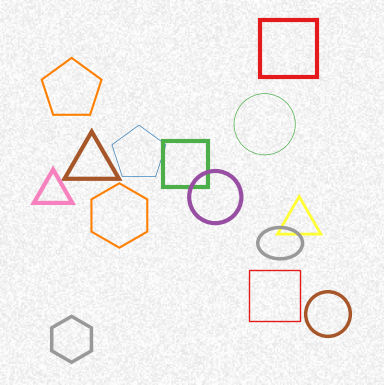[{"shape": "square", "thickness": 1, "radius": 0.33, "center": [0.712, 0.233]}, {"shape": "square", "thickness": 3, "radius": 0.37, "center": [0.751, 0.874]}, {"shape": "pentagon", "thickness": 0.5, "radius": 0.37, "center": [0.361, 0.601]}, {"shape": "circle", "thickness": 0.5, "radius": 0.4, "center": [0.687, 0.677]}, {"shape": "square", "thickness": 3, "radius": 0.3, "center": [0.482, 0.573]}, {"shape": "circle", "thickness": 3, "radius": 0.34, "center": [0.559, 0.488]}, {"shape": "pentagon", "thickness": 1.5, "radius": 0.41, "center": [0.186, 0.768]}, {"shape": "hexagon", "thickness": 1.5, "radius": 0.42, "center": [0.31, 0.44]}, {"shape": "triangle", "thickness": 2, "radius": 0.33, "center": [0.777, 0.424]}, {"shape": "circle", "thickness": 2.5, "radius": 0.29, "center": [0.852, 0.184]}, {"shape": "triangle", "thickness": 3, "radius": 0.41, "center": [0.238, 0.576]}, {"shape": "triangle", "thickness": 3, "radius": 0.29, "center": [0.138, 0.502]}, {"shape": "hexagon", "thickness": 2.5, "radius": 0.3, "center": [0.186, 0.119]}, {"shape": "oval", "thickness": 2.5, "radius": 0.29, "center": [0.728, 0.368]}]